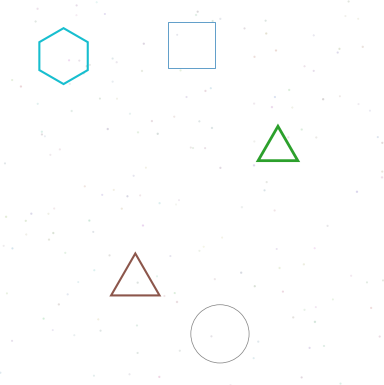[{"shape": "square", "thickness": 0.5, "radius": 0.3, "center": [0.497, 0.882]}, {"shape": "triangle", "thickness": 2, "radius": 0.3, "center": [0.722, 0.612]}, {"shape": "triangle", "thickness": 1.5, "radius": 0.36, "center": [0.351, 0.269]}, {"shape": "circle", "thickness": 0.5, "radius": 0.38, "center": [0.571, 0.133]}, {"shape": "hexagon", "thickness": 1.5, "radius": 0.36, "center": [0.165, 0.854]}]